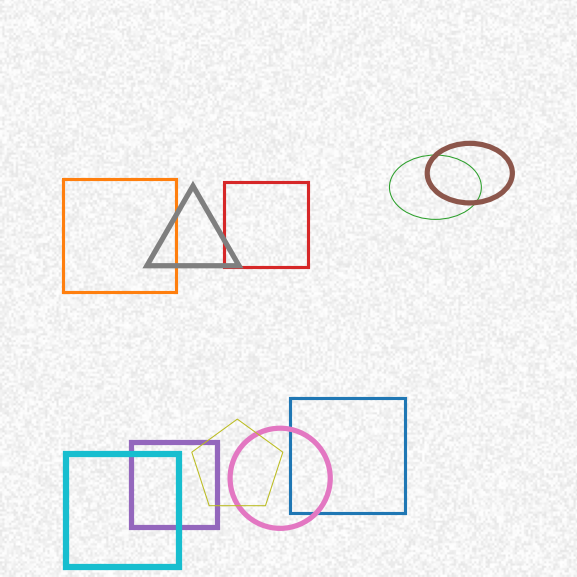[{"shape": "square", "thickness": 1.5, "radius": 0.5, "center": [0.602, 0.21]}, {"shape": "square", "thickness": 1.5, "radius": 0.49, "center": [0.207, 0.591]}, {"shape": "oval", "thickness": 0.5, "radius": 0.4, "center": [0.754, 0.675]}, {"shape": "square", "thickness": 1.5, "radius": 0.37, "center": [0.461, 0.61]}, {"shape": "square", "thickness": 2.5, "radius": 0.37, "center": [0.301, 0.16]}, {"shape": "oval", "thickness": 2.5, "radius": 0.37, "center": [0.813, 0.699]}, {"shape": "circle", "thickness": 2.5, "radius": 0.43, "center": [0.485, 0.171]}, {"shape": "triangle", "thickness": 2.5, "radius": 0.46, "center": [0.334, 0.585]}, {"shape": "pentagon", "thickness": 0.5, "radius": 0.41, "center": [0.411, 0.191]}, {"shape": "square", "thickness": 3, "radius": 0.49, "center": [0.212, 0.114]}]